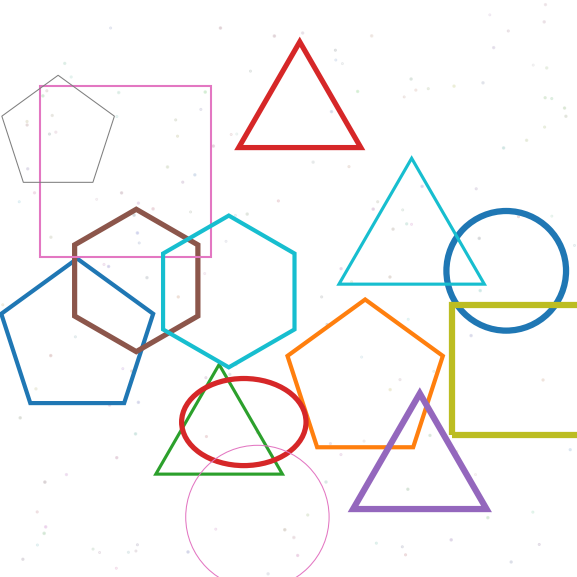[{"shape": "circle", "thickness": 3, "radius": 0.52, "center": [0.877, 0.53]}, {"shape": "pentagon", "thickness": 2, "radius": 0.69, "center": [0.134, 0.413]}, {"shape": "pentagon", "thickness": 2, "radius": 0.71, "center": [0.632, 0.339]}, {"shape": "triangle", "thickness": 1.5, "radius": 0.63, "center": [0.379, 0.241]}, {"shape": "oval", "thickness": 2.5, "radius": 0.54, "center": [0.422, 0.268]}, {"shape": "triangle", "thickness": 2.5, "radius": 0.61, "center": [0.519, 0.805]}, {"shape": "triangle", "thickness": 3, "radius": 0.67, "center": [0.727, 0.184]}, {"shape": "hexagon", "thickness": 2.5, "radius": 0.62, "center": [0.236, 0.513]}, {"shape": "circle", "thickness": 0.5, "radius": 0.62, "center": [0.446, 0.104]}, {"shape": "square", "thickness": 1, "radius": 0.74, "center": [0.218, 0.702]}, {"shape": "pentagon", "thickness": 0.5, "radius": 0.51, "center": [0.101, 0.766]}, {"shape": "square", "thickness": 3, "radius": 0.56, "center": [0.896, 0.358]}, {"shape": "hexagon", "thickness": 2, "radius": 0.66, "center": [0.396, 0.494]}, {"shape": "triangle", "thickness": 1.5, "radius": 0.73, "center": [0.713, 0.58]}]